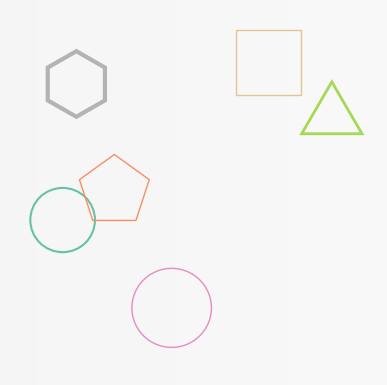[{"shape": "circle", "thickness": 1.5, "radius": 0.42, "center": [0.162, 0.428]}, {"shape": "pentagon", "thickness": 1, "radius": 0.47, "center": [0.295, 0.504]}, {"shape": "circle", "thickness": 1, "radius": 0.51, "center": [0.443, 0.2]}, {"shape": "triangle", "thickness": 2, "radius": 0.45, "center": [0.856, 0.698]}, {"shape": "square", "thickness": 1, "radius": 0.42, "center": [0.693, 0.838]}, {"shape": "hexagon", "thickness": 3, "radius": 0.43, "center": [0.197, 0.782]}]